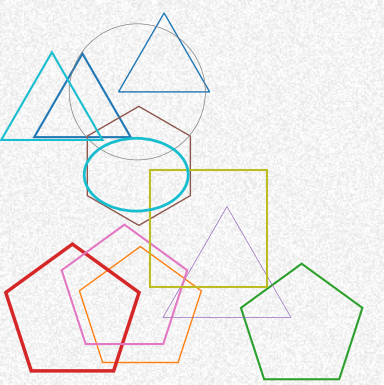[{"shape": "triangle", "thickness": 1, "radius": 0.68, "center": [0.426, 0.83]}, {"shape": "triangle", "thickness": 1.5, "radius": 0.72, "center": [0.214, 0.716]}, {"shape": "pentagon", "thickness": 1, "radius": 0.83, "center": [0.365, 0.193]}, {"shape": "pentagon", "thickness": 1.5, "radius": 0.83, "center": [0.784, 0.149]}, {"shape": "pentagon", "thickness": 2.5, "radius": 0.91, "center": [0.188, 0.184]}, {"shape": "triangle", "thickness": 0.5, "radius": 0.96, "center": [0.59, 0.271]}, {"shape": "hexagon", "thickness": 1, "radius": 0.77, "center": [0.361, 0.569]}, {"shape": "pentagon", "thickness": 1.5, "radius": 0.86, "center": [0.323, 0.245]}, {"shape": "circle", "thickness": 0.5, "radius": 0.88, "center": [0.357, 0.761]}, {"shape": "square", "thickness": 1.5, "radius": 0.76, "center": [0.541, 0.406]}, {"shape": "oval", "thickness": 2, "radius": 0.68, "center": [0.354, 0.546]}, {"shape": "triangle", "thickness": 1.5, "radius": 0.76, "center": [0.135, 0.712]}]